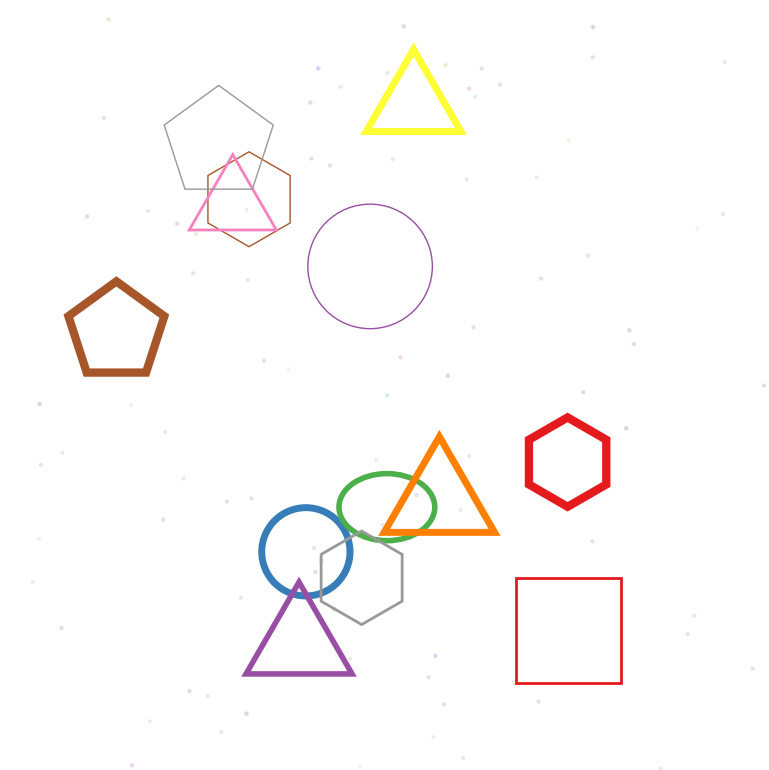[{"shape": "hexagon", "thickness": 3, "radius": 0.29, "center": [0.737, 0.4]}, {"shape": "square", "thickness": 1, "radius": 0.34, "center": [0.739, 0.182]}, {"shape": "circle", "thickness": 2.5, "radius": 0.29, "center": [0.397, 0.283]}, {"shape": "oval", "thickness": 2, "radius": 0.31, "center": [0.502, 0.341]}, {"shape": "circle", "thickness": 0.5, "radius": 0.4, "center": [0.481, 0.654]}, {"shape": "triangle", "thickness": 2, "radius": 0.4, "center": [0.388, 0.165]}, {"shape": "triangle", "thickness": 2.5, "radius": 0.41, "center": [0.571, 0.35]}, {"shape": "triangle", "thickness": 2.5, "radius": 0.36, "center": [0.537, 0.865]}, {"shape": "pentagon", "thickness": 3, "radius": 0.33, "center": [0.151, 0.569]}, {"shape": "hexagon", "thickness": 0.5, "radius": 0.31, "center": [0.323, 0.741]}, {"shape": "triangle", "thickness": 1, "radius": 0.33, "center": [0.302, 0.734]}, {"shape": "hexagon", "thickness": 1, "radius": 0.3, "center": [0.47, 0.25]}, {"shape": "pentagon", "thickness": 0.5, "radius": 0.37, "center": [0.284, 0.815]}]